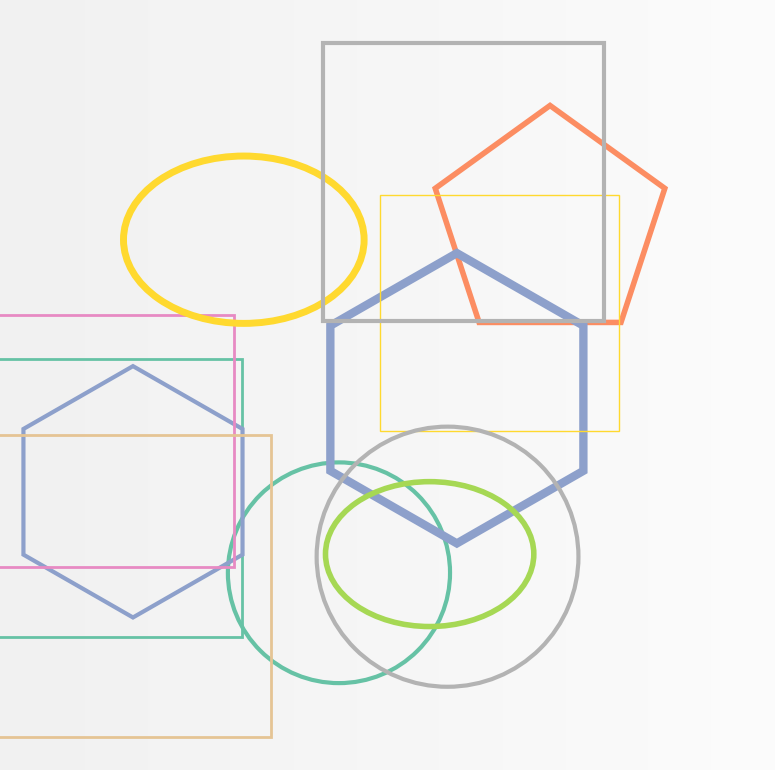[{"shape": "square", "thickness": 1, "radius": 0.9, "center": [0.131, 0.354]}, {"shape": "circle", "thickness": 1.5, "radius": 0.72, "center": [0.437, 0.256]}, {"shape": "pentagon", "thickness": 2, "radius": 0.78, "center": [0.71, 0.707]}, {"shape": "hexagon", "thickness": 1.5, "radius": 0.82, "center": [0.172, 0.361]}, {"shape": "hexagon", "thickness": 3, "radius": 0.94, "center": [0.59, 0.483]}, {"shape": "square", "thickness": 1, "radius": 0.82, "center": [0.138, 0.427]}, {"shape": "oval", "thickness": 2, "radius": 0.67, "center": [0.554, 0.28]}, {"shape": "square", "thickness": 0.5, "radius": 0.77, "center": [0.644, 0.594]}, {"shape": "oval", "thickness": 2.5, "radius": 0.78, "center": [0.315, 0.689]}, {"shape": "square", "thickness": 1, "radius": 0.98, "center": [0.154, 0.239]}, {"shape": "square", "thickness": 1.5, "radius": 0.9, "center": [0.598, 0.764]}, {"shape": "circle", "thickness": 1.5, "radius": 0.84, "center": [0.577, 0.277]}]